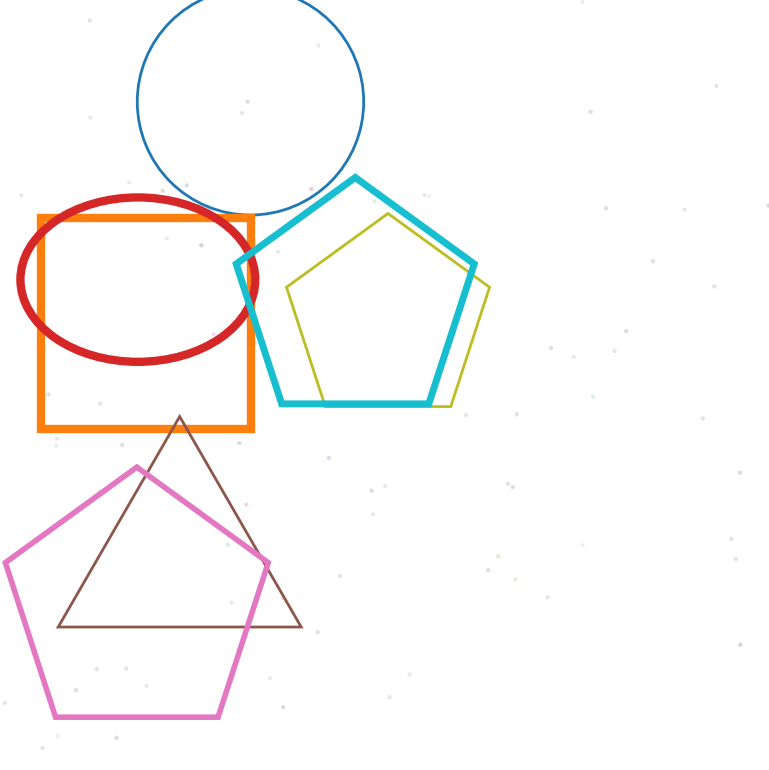[{"shape": "circle", "thickness": 1, "radius": 0.74, "center": [0.325, 0.868]}, {"shape": "square", "thickness": 3, "radius": 0.68, "center": [0.189, 0.58]}, {"shape": "oval", "thickness": 3, "radius": 0.76, "center": [0.179, 0.637]}, {"shape": "triangle", "thickness": 1, "radius": 0.91, "center": [0.233, 0.277]}, {"shape": "pentagon", "thickness": 2, "radius": 0.9, "center": [0.178, 0.214]}, {"shape": "pentagon", "thickness": 1, "radius": 0.69, "center": [0.504, 0.584]}, {"shape": "pentagon", "thickness": 2.5, "radius": 0.81, "center": [0.461, 0.607]}]